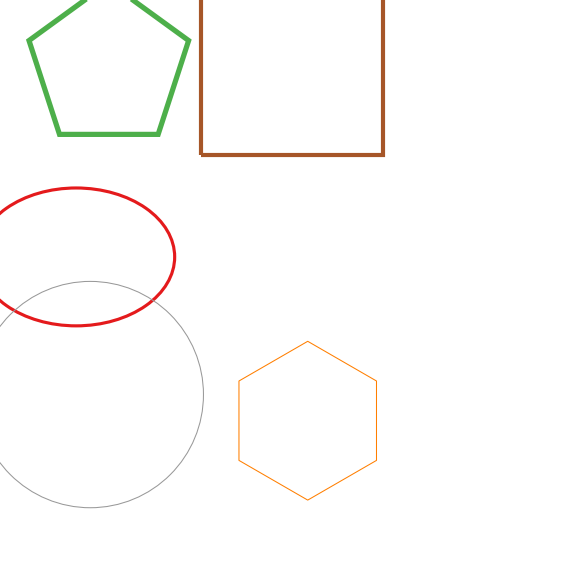[{"shape": "oval", "thickness": 1.5, "radius": 0.85, "center": [0.132, 0.554]}, {"shape": "pentagon", "thickness": 2.5, "radius": 0.73, "center": [0.188, 0.884]}, {"shape": "hexagon", "thickness": 0.5, "radius": 0.69, "center": [0.533, 0.271]}, {"shape": "square", "thickness": 2, "radius": 0.79, "center": [0.505, 0.889]}, {"shape": "circle", "thickness": 0.5, "radius": 0.98, "center": [0.156, 0.316]}]